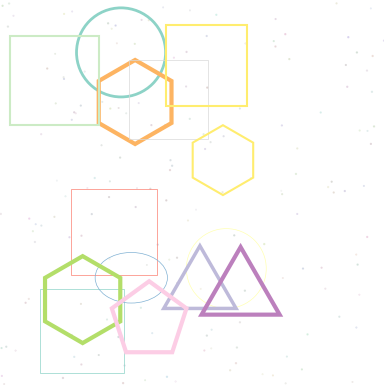[{"shape": "circle", "thickness": 2, "radius": 0.58, "center": [0.314, 0.864]}, {"shape": "square", "thickness": 0.5, "radius": 0.55, "center": [0.212, 0.141]}, {"shape": "circle", "thickness": 0.5, "radius": 0.52, "center": [0.588, 0.302]}, {"shape": "triangle", "thickness": 2.5, "radius": 0.54, "center": [0.519, 0.253]}, {"shape": "square", "thickness": 0.5, "radius": 0.56, "center": [0.295, 0.397]}, {"shape": "oval", "thickness": 0.5, "radius": 0.47, "center": [0.341, 0.279]}, {"shape": "hexagon", "thickness": 3, "radius": 0.55, "center": [0.351, 0.735]}, {"shape": "hexagon", "thickness": 3, "radius": 0.56, "center": [0.215, 0.222]}, {"shape": "pentagon", "thickness": 3, "radius": 0.51, "center": [0.387, 0.168]}, {"shape": "square", "thickness": 0.5, "radius": 0.51, "center": [0.437, 0.741]}, {"shape": "triangle", "thickness": 3, "radius": 0.59, "center": [0.625, 0.241]}, {"shape": "square", "thickness": 1.5, "radius": 0.58, "center": [0.142, 0.791]}, {"shape": "hexagon", "thickness": 1.5, "radius": 0.45, "center": [0.579, 0.584]}, {"shape": "square", "thickness": 1.5, "radius": 0.53, "center": [0.536, 0.83]}]